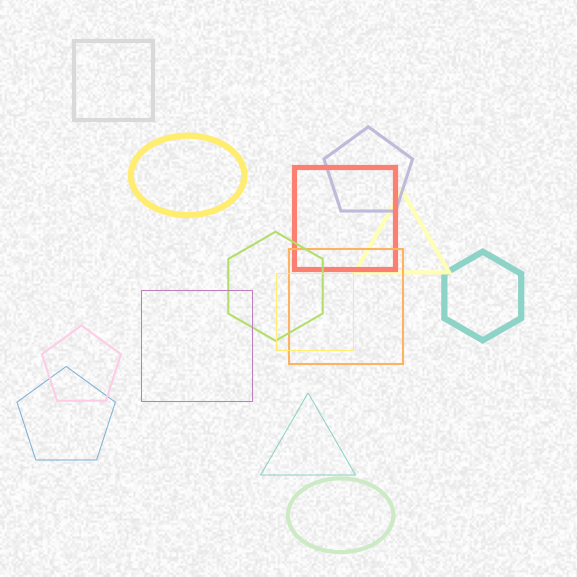[{"shape": "triangle", "thickness": 0.5, "radius": 0.47, "center": [0.533, 0.224]}, {"shape": "hexagon", "thickness": 3, "radius": 0.38, "center": [0.836, 0.487]}, {"shape": "triangle", "thickness": 2, "radius": 0.47, "center": [0.696, 0.575]}, {"shape": "pentagon", "thickness": 1.5, "radius": 0.4, "center": [0.638, 0.699]}, {"shape": "square", "thickness": 2.5, "radius": 0.44, "center": [0.596, 0.622]}, {"shape": "pentagon", "thickness": 0.5, "radius": 0.45, "center": [0.115, 0.275]}, {"shape": "square", "thickness": 1, "radius": 0.49, "center": [0.599, 0.468]}, {"shape": "hexagon", "thickness": 1, "radius": 0.47, "center": [0.477, 0.503]}, {"shape": "pentagon", "thickness": 1, "radius": 0.36, "center": [0.141, 0.364]}, {"shape": "square", "thickness": 2, "radius": 0.34, "center": [0.196, 0.86]}, {"shape": "square", "thickness": 0.5, "radius": 0.48, "center": [0.341, 0.401]}, {"shape": "oval", "thickness": 2, "radius": 0.46, "center": [0.59, 0.107]}, {"shape": "oval", "thickness": 3, "radius": 0.49, "center": [0.325, 0.695]}, {"shape": "square", "thickness": 0.5, "radius": 0.33, "center": [0.544, 0.46]}]